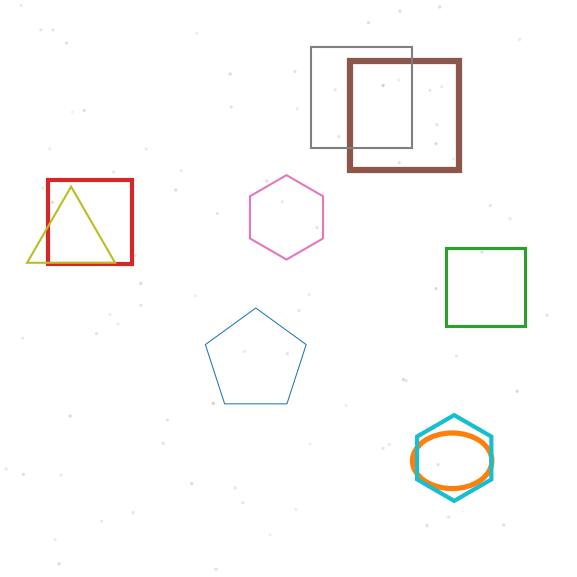[{"shape": "pentagon", "thickness": 0.5, "radius": 0.46, "center": [0.443, 0.374]}, {"shape": "oval", "thickness": 2.5, "radius": 0.34, "center": [0.783, 0.201]}, {"shape": "square", "thickness": 1.5, "radius": 0.34, "center": [0.841, 0.502]}, {"shape": "square", "thickness": 2, "radius": 0.36, "center": [0.155, 0.614]}, {"shape": "square", "thickness": 3, "radius": 0.47, "center": [0.701, 0.799]}, {"shape": "hexagon", "thickness": 1, "radius": 0.37, "center": [0.496, 0.623]}, {"shape": "square", "thickness": 1, "radius": 0.43, "center": [0.626, 0.83]}, {"shape": "triangle", "thickness": 1, "radius": 0.44, "center": [0.123, 0.588]}, {"shape": "hexagon", "thickness": 2, "radius": 0.37, "center": [0.787, 0.206]}]